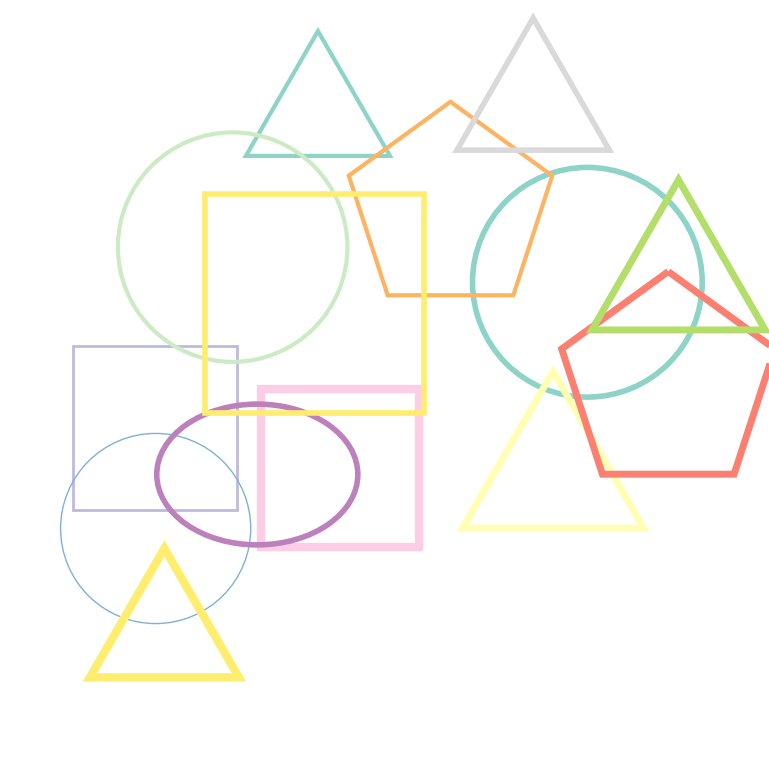[{"shape": "circle", "thickness": 2, "radius": 0.75, "center": [0.763, 0.633]}, {"shape": "triangle", "thickness": 1.5, "radius": 0.54, "center": [0.413, 0.852]}, {"shape": "triangle", "thickness": 2.5, "radius": 0.68, "center": [0.718, 0.382]}, {"shape": "square", "thickness": 1, "radius": 0.53, "center": [0.201, 0.444]}, {"shape": "pentagon", "thickness": 2.5, "radius": 0.73, "center": [0.868, 0.502]}, {"shape": "circle", "thickness": 0.5, "radius": 0.62, "center": [0.202, 0.314]}, {"shape": "pentagon", "thickness": 1.5, "radius": 0.69, "center": [0.585, 0.729]}, {"shape": "triangle", "thickness": 2.5, "radius": 0.65, "center": [0.881, 0.637]}, {"shape": "square", "thickness": 3, "radius": 0.51, "center": [0.441, 0.392]}, {"shape": "triangle", "thickness": 2, "radius": 0.57, "center": [0.692, 0.862]}, {"shape": "oval", "thickness": 2, "radius": 0.65, "center": [0.334, 0.384]}, {"shape": "circle", "thickness": 1.5, "radius": 0.75, "center": [0.302, 0.679]}, {"shape": "square", "thickness": 2, "radius": 0.71, "center": [0.408, 0.606]}, {"shape": "triangle", "thickness": 3, "radius": 0.56, "center": [0.213, 0.176]}]